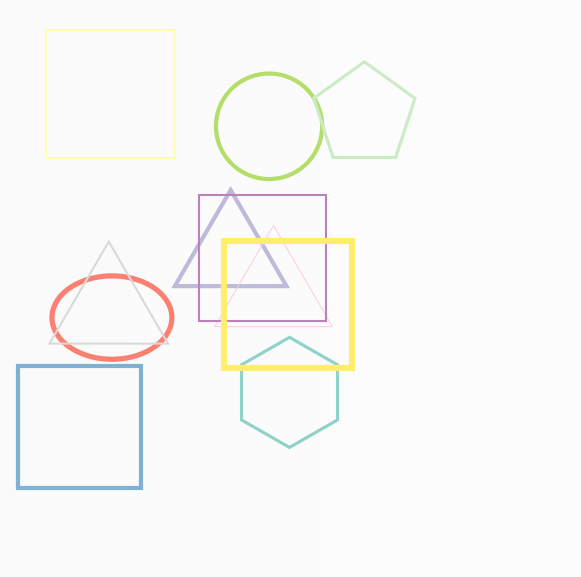[{"shape": "hexagon", "thickness": 1.5, "radius": 0.48, "center": [0.498, 0.32]}, {"shape": "square", "thickness": 1, "radius": 0.56, "center": [0.19, 0.836]}, {"shape": "triangle", "thickness": 2, "radius": 0.55, "center": [0.397, 0.559]}, {"shape": "oval", "thickness": 2.5, "radius": 0.52, "center": [0.193, 0.449]}, {"shape": "square", "thickness": 2, "radius": 0.53, "center": [0.136, 0.26]}, {"shape": "circle", "thickness": 2, "radius": 0.46, "center": [0.463, 0.78]}, {"shape": "triangle", "thickness": 0.5, "radius": 0.58, "center": [0.471, 0.492]}, {"shape": "triangle", "thickness": 1, "radius": 0.59, "center": [0.187, 0.463]}, {"shape": "square", "thickness": 1, "radius": 0.55, "center": [0.452, 0.553]}, {"shape": "pentagon", "thickness": 1.5, "radius": 0.46, "center": [0.627, 0.801]}, {"shape": "square", "thickness": 3, "radius": 0.55, "center": [0.495, 0.472]}]